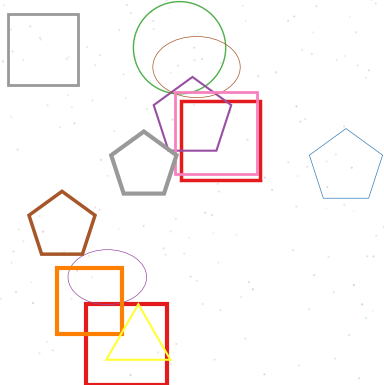[{"shape": "square", "thickness": 3, "radius": 0.53, "center": [0.328, 0.104]}, {"shape": "square", "thickness": 2.5, "radius": 0.51, "center": [0.573, 0.636]}, {"shape": "pentagon", "thickness": 0.5, "radius": 0.5, "center": [0.899, 0.566]}, {"shape": "circle", "thickness": 1, "radius": 0.6, "center": [0.466, 0.876]}, {"shape": "pentagon", "thickness": 1.5, "radius": 0.53, "center": [0.5, 0.694]}, {"shape": "oval", "thickness": 0.5, "radius": 0.51, "center": [0.279, 0.28]}, {"shape": "square", "thickness": 3, "radius": 0.43, "center": [0.233, 0.218]}, {"shape": "triangle", "thickness": 1.5, "radius": 0.48, "center": [0.359, 0.114]}, {"shape": "pentagon", "thickness": 2.5, "radius": 0.45, "center": [0.161, 0.413]}, {"shape": "oval", "thickness": 0.5, "radius": 0.57, "center": [0.51, 0.826]}, {"shape": "square", "thickness": 2, "radius": 0.53, "center": [0.56, 0.655]}, {"shape": "square", "thickness": 2, "radius": 0.46, "center": [0.112, 0.872]}, {"shape": "pentagon", "thickness": 3, "radius": 0.45, "center": [0.374, 0.569]}]